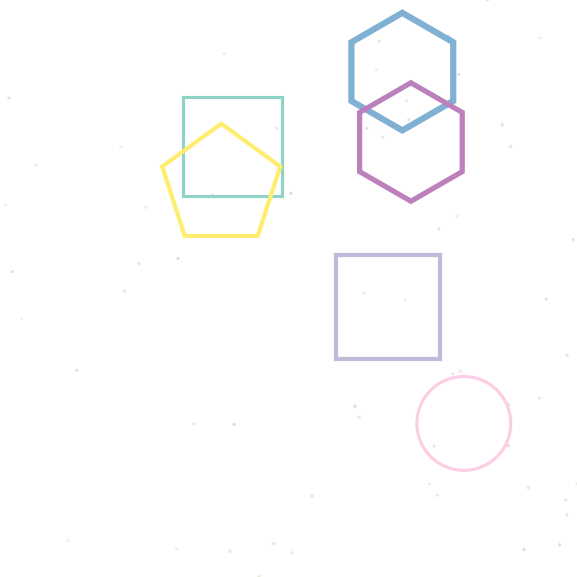[{"shape": "square", "thickness": 1.5, "radius": 0.43, "center": [0.403, 0.746]}, {"shape": "square", "thickness": 2, "radius": 0.45, "center": [0.671, 0.467]}, {"shape": "hexagon", "thickness": 3, "radius": 0.51, "center": [0.697, 0.875]}, {"shape": "circle", "thickness": 1.5, "radius": 0.41, "center": [0.803, 0.266]}, {"shape": "hexagon", "thickness": 2.5, "radius": 0.51, "center": [0.712, 0.753]}, {"shape": "pentagon", "thickness": 2, "radius": 0.54, "center": [0.383, 0.678]}]